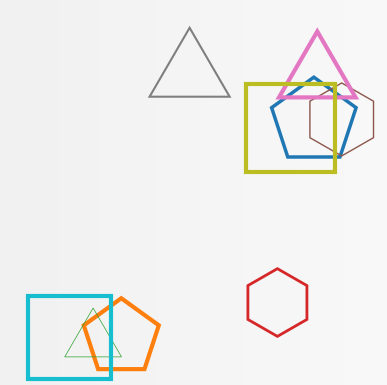[{"shape": "pentagon", "thickness": 2.5, "radius": 0.57, "center": [0.81, 0.685]}, {"shape": "pentagon", "thickness": 3, "radius": 0.51, "center": [0.313, 0.124]}, {"shape": "triangle", "thickness": 0.5, "radius": 0.42, "center": [0.24, 0.115]}, {"shape": "hexagon", "thickness": 2, "radius": 0.44, "center": [0.716, 0.214]}, {"shape": "hexagon", "thickness": 1, "radius": 0.47, "center": [0.882, 0.69]}, {"shape": "triangle", "thickness": 3, "radius": 0.57, "center": [0.819, 0.804]}, {"shape": "triangle", "thickness": 1.5, "radius": 0.6, "center": [0.489, 0.808]}, {"shape": "square", "thickness": 3, "radius": 0.58, "center": [0.75, 0.668]}, {"shape": "square", "thickness": 3, "radius": 0.54, "center": [0.179, 0.123]}]